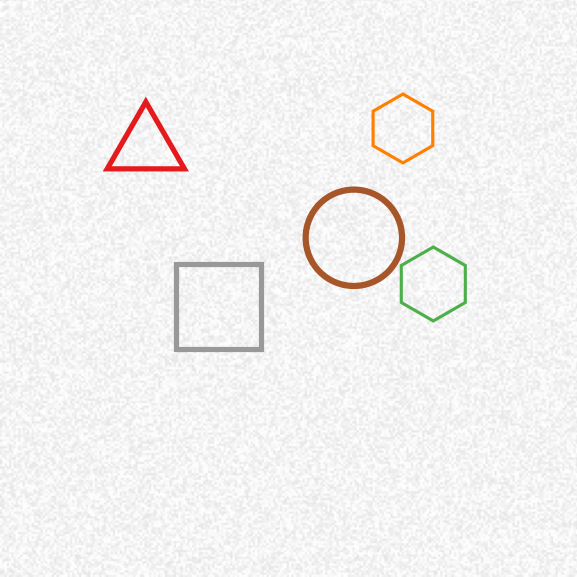[{"shape": "triangle", "thickness": 2.5, "radius": 0.39, "center": [0.253, 0.745]}, {"shape": "hexagon", "thickness": 1.5, "radius": 0.32, "center": [0.75, 0.507]}, {"shape": "hexagon", "thickness": 1.5, "radius": 0.3, "center": [0.698, 0.777]}, {"shape": "circle", "thickness": 3, "radius": 0.42, "center": [0.613, 0.587]}, {"shape": "square", "thickness": 2.5, "radius": 0.37, "center": [0.379, 0.468]}]